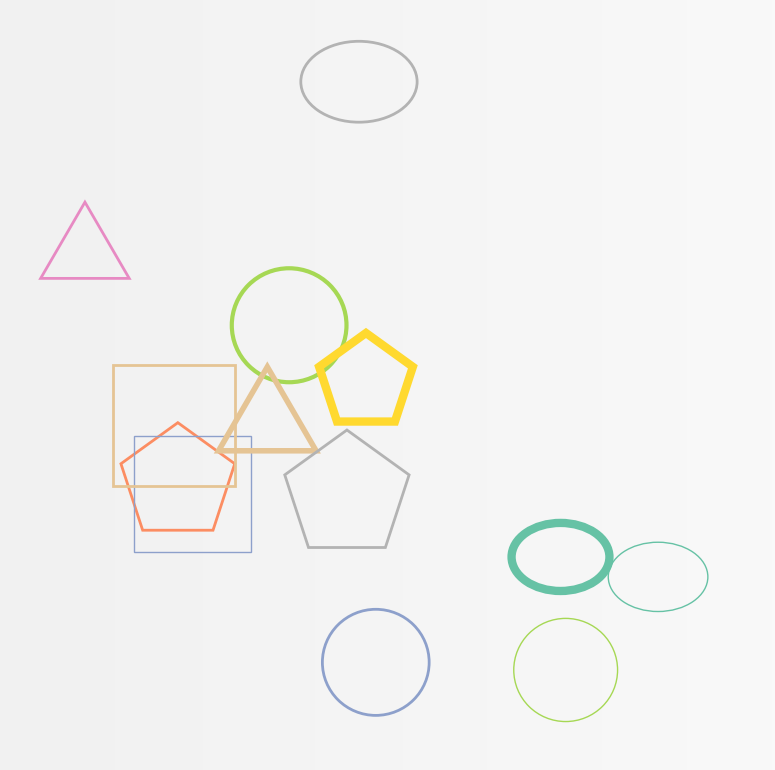[{"shape": "oval", "thickness": 3, "radius": 0.32, "center": [0.723, 0.277]}, {"shape": "oval", "thickness": 0.5, "radius": 0.32, "center": [0.849, 0.251]}, {"shape": "pentagon", "thickness": 1, "radius": 0.39, "center": [0.229, 0.374]}, {"shape": "circle", "thickness": 1, "radius": 0.34, "center": [0.485, 0.14]}, {"shape": "square", "thickness": 0.5, "radius": 0.38, "center": [0.248, 0.358]}, {"shape": "triangle", "thickness": 1, "radius": 0.33, "center": [0.11, 0.671]}, {"shape": "circle", "thickness": 1.5, "radius": 0.37, "center": [0.373, 0.578]}, {"shape": "circle", "thickness": 0.5, "radius": 0.33, "center": [0.73, 0.13]}, {"shape": "pentagon", "thickness": 3, "radius": 0.32, "center": [0.472, 0.504]}, {"shape": "triangle", "thickness": 2, "radius": 0.36, "center": [0.345, 0.451]}, {"shape": "square", "thickness": 1, "radius": 0.39, "center": [0.225, 0.447]}, {"shape": "oval", "thickness": 1, "radius": 0.38, "center": [0.463, 0.894]}, {"shape": "pentagon", "thickness": 1, "radius": 0.42, "center": [0.448, 0.357]}]